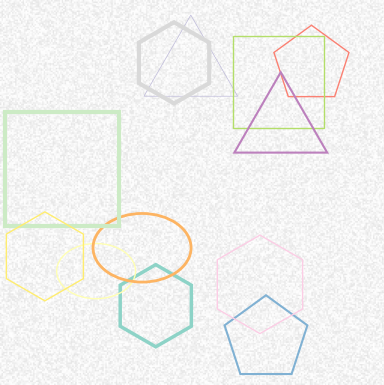[{"shape": "hexagon", "thickness": 2.5, "radius": 0.53, "center": [0.405, 0.206]}, {"shape": "oval", "thickness": 1, "radius": 0.51, "center": [0.25, 0.296]}, {"shape": "triangle", "thickness": 0.5, "radius": 0.7, "center": [0.496, 0.82]}, {"shape": "pentagon", "thickness": 1, "radius": 0.51, "center": [0.809, 0.832]}, {"shape": "pentagon", "thickness": 1.5, "radius": 0.57, "center": [0.691, 0.12]}, {"shape": "oval", "thickness": 2, "radius": 0.64, "center": [0.369, 0.356]}, {"shape": "square", "thickness": 1, "radius": 0.6, "center": [0.723, 0.788]}, {"shape": "hexagon", "thickness": 1, "radius": 0.64, "center": [0.675, 0.261]}, {"shape": "hexagon", "thickness": 3, "radius": 0.53, "center": [0.452, 0.837]}, {"shape": "triangle", "thickness": 1.5, "radius": 0.7, "center": [0.729, 0.673]}, {"shape": "square", "thickness": 3, "radius": 0.74, "center": [0.162, 0.561]}, {"shape": "hexagon", "thickness": 1, "radius": 0.58, "center": [0.117, 0.334]}]